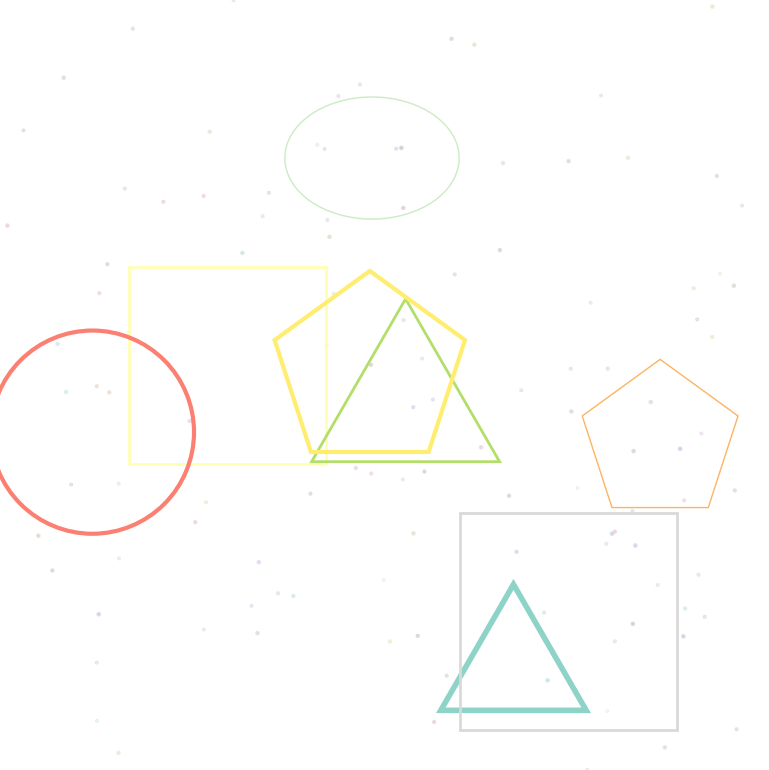[{"shape": "triangle", "thickness": 2, "radius": 0.55, "center": [0.667, 0.132]}, {"shape": "square", "thickness": 1, "radius": 0.64, "center": [0.295, 0.525]}, {"shape": "circle", "thickness": 1.5, "radius": 0.66, "center": [0.12, 0.439]}, {"shape": "pentagon", "thickness": 0.5, "radius": 0.53, "center": [0.857, 0.427]}, {"shape": "triangle", "thickness": 1, "radius": 0.7, "center": [0.527, 0.471]}, {"shape": "square", "thickness": 1, "radius": 0.7, "center": [0.738, 0.193]}, {"shape": "oval", "thickness": 0.5, "radius": 0.57, "center": [0.483, 0.795]}, {"shape": "pentagon", "thickness": 1.5, "radius": 0.65, "center": [0.48, 0.518]}]